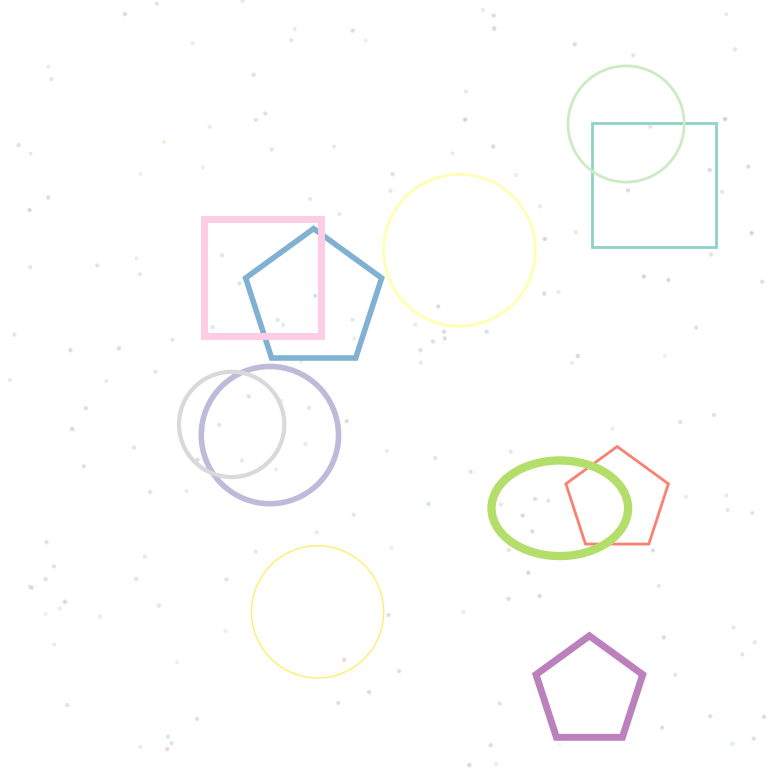[{"shape": "square", "thickness": 1, "radius": 0.4, "center": [0.849, 0.76]}, {"shape": "circle", "thickness": 1, "radius": 0.49, "center": [0.597, 0.675]}, {"shape": "circle", "thickness": 2, "radius": 0.45, "center": [0.351, 0.435]}, {"shape": "pentagon", "thickness": 1, "radius": 0.35, "center": [0.802, 0.35]}, {"shape": "pentagon", "thickness": 2, "radius": 0.46, "center": [0.407, 0.61]}, {"shape": "oval", "thickness": 3, "radius": 0.44, "center": [0.727, 0.34]}, {"shape": "square", "thickness": 2.5, "radius": 0.38, "center": [0.341, 0.64]}, {"shape": "circle", "thickness": 1.5, "radius": 0.34, "center": [0.301, 0.449]}, {"shape": "pentagon", "thickness": 2.5, "radius": 0.36, "center": [0.765, 0.101]}, {"shape": "circle", "thickness": 1, "radius": 0.38, "center": [0.813, 0.839]}, {"shape": "circle", "thickness": 0.5, "radius": 0.43, "center": [0.412, 0.205]}]